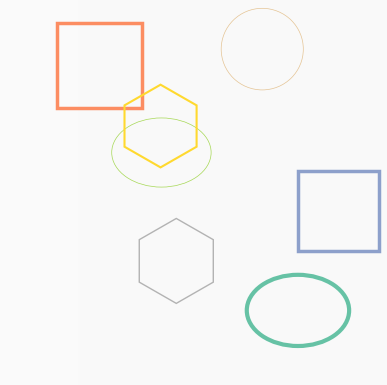[{"shape": "oval", "thickness": 3, "radius": 0.66, "center": [0.769, 0.194]}, {"shape": "square", "thickness": 2.5, "radius": 0.55, "center": [0.257, 0.829]}, {"shape": "square", "thickness": 2.5, "radius": 0.52, "center": [0.874, 0.453]}, {"shape": "oval", "thickness": 0.5, "radius": 0.64, "center": [0.417, 0.604]}, {"shape": "hexagon", "thickness": 1.5, "radius": 0.54, "center": [0.414, 0.673]}, {"shape": "circle", "thickness": 0.5, "radius": 0.53, "center": [0.677, 0.872]}, {"shape": "hexagon", "thickness": 1, "radius": 0.55, "center": [0.455, 0.322]}]